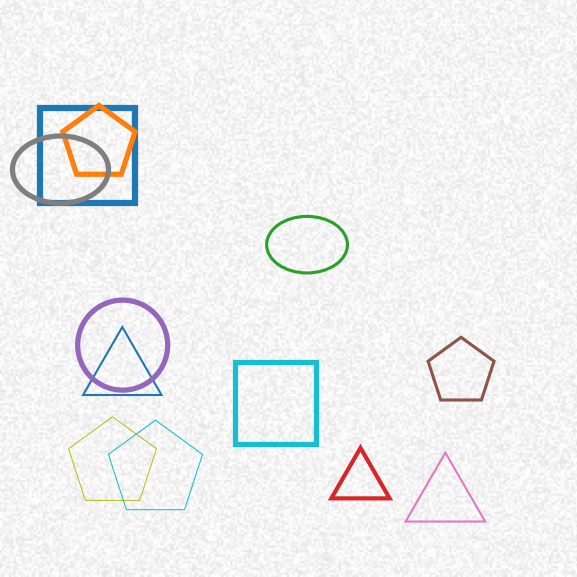[{"shape": "triangle", "thickness": 1, "radius": 0.39, "center": [0.212, 0.354]}, {"shape": "square", "thickness": 3, "radius": 0.41, "center": [0.152, 0.729]}, {"shape": "pentagon", "thickness": 2.5, "radius": 0.33, "center": [0.171, 0.751]}, {"shape": "oval", "thickness": 1.5, "radius": 0.35, "center": [0.532, 0.575]}, {"shape": "triangle", "thickness": 2, "radius": 0.29, "center": [0.624, 0.165]}, {"shape": "circle", "thickness": 2.5, "radius": 0.39, "center": [0.212, 0.402]}, {"shape": "pentagon", "thickness": 1.5, "radius": 0.3, "center": [0.798, 0.355]}, {"shape": "triangle", "thickness": 1, "radius": 0.4, "center": [0.771, 0.136]}, {"shape": "oval", "thickness": 2.5, "radius": 0.42, "center": [0.105, 0.705]}, {"shape": "pentagon", "thickness": 0.5, "radius": 0.4, "center": [0.195, 0.197]}, {"shape": "square", "thickness": 2.5, "radius": 0.35, "center": [0.477, 0.302]}, {"shape": "pentagon", "thickness": 0.5, "radius": 0.43, "center": [0.269, 0.186]}]